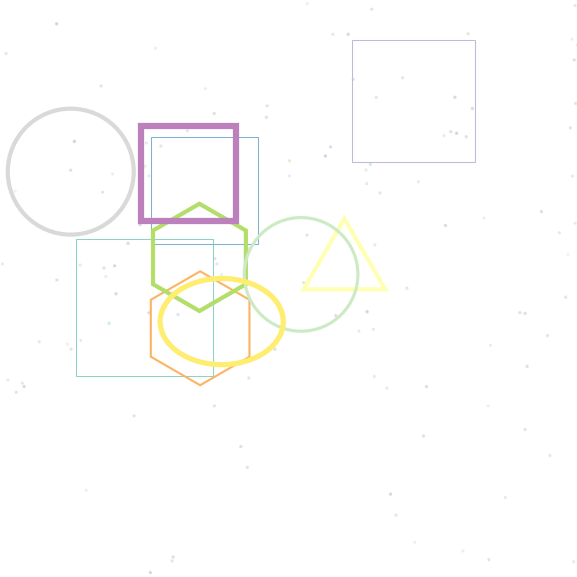[{"shape": "square", "thickness": 0.5, "radius": 0.59, "center": [0.25, 0.466]}, {"shape": "triangle", "thickness": 2, "radius": 0.41, "center": [0.596, 0.539]}, {"shape": "square", "thickness": 0.5, "radius": 0.53, "center": [0.716, 0.825]}, {"shape": "square", "thickness": 0.5, "radius": 0.46, "center": [0.355, 0.669]}, {"shape": "hexagon", "thickness": 1, "radius": 0.49, "center": [0.347, 0.431]}, {"shape": "hexagon", "thickness": 2, "radius": 0.46, "center": [0.345, 0.553]}, {"shape": "circle", "thickness": 2, "radius": 0.55, "center": [0.123, 0.702]}, {"shape": "square", "thickness": 3, "radius": 0.41, "center": [0.326, 0.699]}, {"shape": "circle", "thickness": 1.5, "radius": 0.49, "center": [0.521, 0.524]}, {"shape": "oval", "thickness": 2.5, "radius": 0.53, "center": [0.384, 0.442]}]